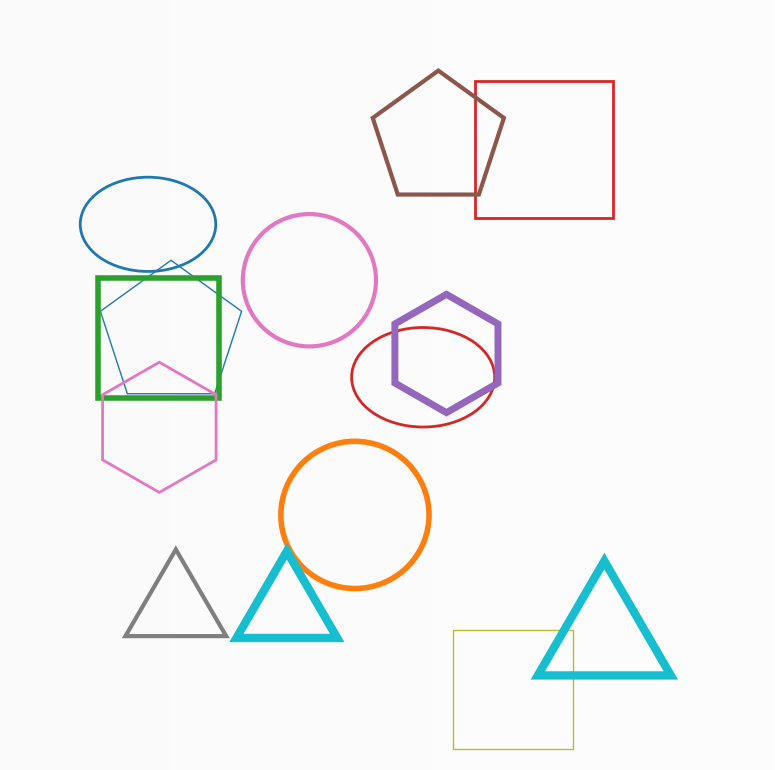[{"shape": "pentagon", "thickness": 0.5, "radius": 0.48, "center": [0.221, 0.566]}, {"shape": "oval", "thickness": 1, "radius": 0.44, "center": [0.191, 0.709]}, {"shape": "circle", "thickness": 2, "radius": 0.48, "center": [0.458, 0.331]}, {"shape": "square", "thickness": 2, "radius": 0.39, "center": [0.205, 0.561]}, {"shape": "oval", "thickness": 1, "radius": 0.46, "center": [0.546, 0.51]}, {"shape": "square", "thickness": 1, "radius": 0.45, "center": [0.702, 0.806]}, {"shape": "hexagon", "thickness": 2.5, "radius": 0.38, "center": [0.576, 0.541]}, {"shape": "pentagon", "thickness": 1.5, "radius": 0.44, "center": [0.566, 0.819]}, {"shape": "circle", "thickness": 1.5, "radius": 0.43, "center": [0.399, 0.636]}, {"shape": "hexagon", "thickness": 1, "radius": 0.42, "center": [0.206, 0.445]}, {"shape": "triangle", "thickness": 1.5, "radius": 0.38, "center": [0.227, 0.211]}, {"shape": "square", "thickness": 0.5, "radius": 0.39, "center": [0.662, 0.104]}, {"shape": "triangle", "thickness": 3, "radius": 0.5, "center": [0.78, 0.172]}, {"shape": "triangle", "thickness": 3, "radius": 0.38, "center": [0.37, 0.209]}]